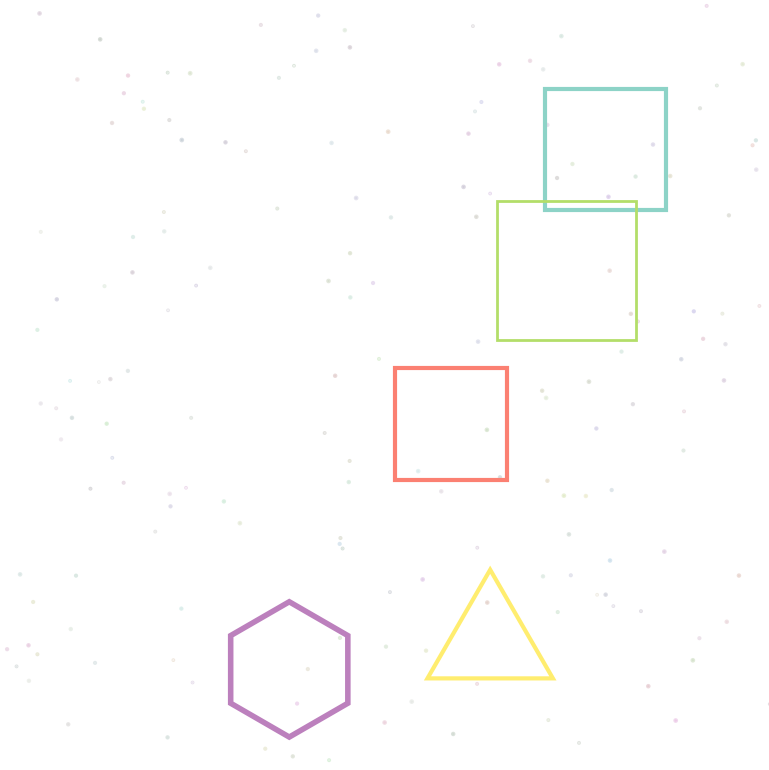[{"shape": "square", "thickness": 1.5, "radius": 0.39, "center": [0.786, 0.806]}, {"shape": "square", "thickness": 1.5, "radius": 0.36, "center": [0.586, 0.449]}, {"shape": "square", "thickness": 1, "radius": 0.45, "center": [0.736, 0.649]}, {"shape": "hexagon", "thickness": 2, "radius": 0.44, "center": [0.376, 0.131]}, {"shape": "triangle", "thickness": 1.5, "radius": 0.47, "center": [0.637, 0.166]}]